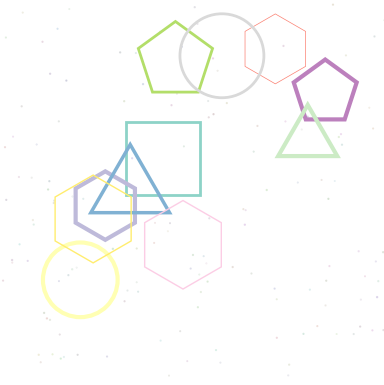[{"shape": "square", "thickness": 2, "radius": 0.48, "center": [0.423, 0.588]}, {"shape": "circle", "thickness": 3, "radius": 0.48, "center": [0.209, 0.273]}, {"shape": "hexagon", "thickness": 3, "radius": 0.44, "center": [0.273, 0.466]}, {"shape": "hexagon", "thickness": 0.5, "radius": 0.45, "center": [0.715, 0.873]}, {"shape": "triangle", "thickness": 2.5, "radius": 0.59, "center": [0.338, 0.507]}, {"shape": "pentagon", "thickness": 2, "radius": 0.51, "center": [0.456, 0.843]}, {"shape": "hexagon", "thickness": 1, "radius": 0.57, "center": [0.475, 0.364]}, {"shape": "circle", "thickness": 2, "radius": 0.55, "center": [0.576, 0.855]}, {"shape": "pentagon", "thickness": 3, "radius": 0.43, "center": [0.845, 0.759]}, {"shape": "triangle", "thickness": 3, "radius": 0.44, "center": [0.799, 0.639]}, {"shape": "hexagon", "thickness": 1, "radius": 0.57, "center": [0.242, 0.431]}]